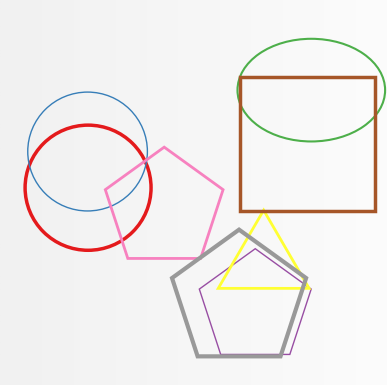[{"shape": "circle", "thickness": 2.5, "radius": 0.81, "center": [0.227, 0.512]}, {"shape": "circle", "thickness": 1, "radius": 0.77, "center": [0.226, 0.606]}, {"shape": "oval", "thickness": 1.5, "radius": 0.95, "center": [0.803, 0.766]}, {"shape": "pentagon", "thickness": 1, "radius": 0.76, "center": [0.659, 0.202]}, {"shape": "triangle", "thickness": 2, "radius": 0.68, "center": [0.68, 0.319]}, {"shape": "square", "thickness": 2.5, "radius": 0.87, "center": [0.793, 0.626]}, {"shape": "pentagon", "thickness": 2, "radius": 0.8, "center": [0.424, 0.458]}, {"shape": "pentagon", "thickness": 3, "radius": 0.91, "center": [0.617, 0.222]}]